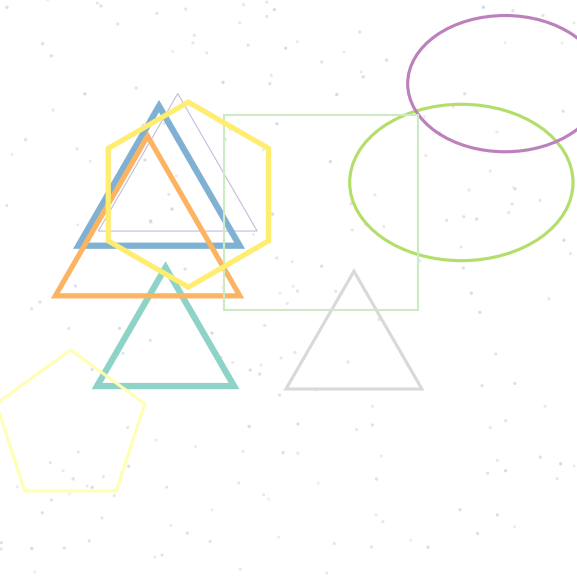[{"shape": "triangle", "thickness": 3, "radius": 0.68, "center": [0.287, 0.399]}, {"shape": "pentagon", "thickness": 1.5, "radius": 0.68, "center": [0.122, 0.258]}, {"shape": "triangle", "thickness": 0.5, "radius": 0.79, "center": [0.308, 0.678]}, {"shape": "triangle", "thickness": 3, "radius": 0.81, "center": [0.275, 0.654]}, {"shape": "triangle", "thickness": 2.5, "radius": 0.92, "center": [0.256, 0.579]}, {"shape": "oval", "thickness": 1.5, "radius": 0.97, "center": [0.799, 0.683]}, {"shape": "triangle", "thickness": 1.5, "radius": 0.68, "center": [0.613, 0.393]}, {"shape": "oval", "thickness": 1.5, "radius": 0.84, "center": [0.874, 0.854]}, {"shape": "square", "thickness": 1, "radius": 0.84, "center": [0.556, 0.631]}, {"shape": "hexagon", "thickness": 2.5, "radius": 0.8, "center": [0.326, 0.662]}]